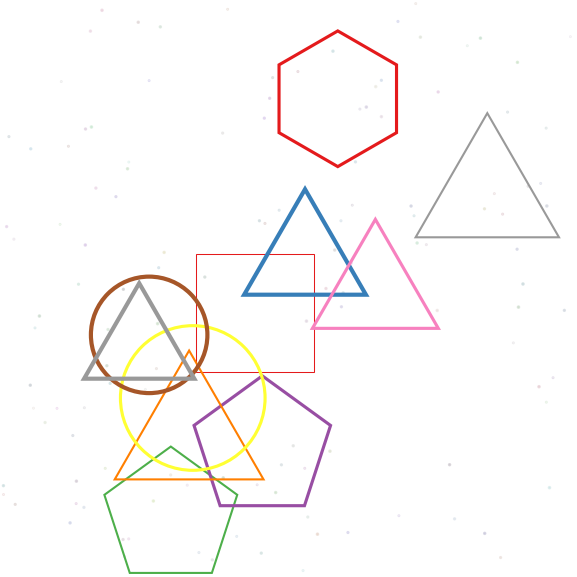[{"shape": "square", "thickness": 0.5, "radius": 0.51, "center": [0.441, 0.457]}, {"shape": "hexagon", "thickness": 1.5, "radius": 0.59, "center": [0.585, 0.828]}, {"shape": "triangle", "thickness": 2, "radius": 0.61, "center": [0.528, 0.55]}, {"shape": "pentagon", "thickness": 1, "radius": 0.6, "center": [0.296, 0.105]}, {"shape": "pentagon", "thickness": 1.5, "radius": 0.62, "center": [0.454, 0.224]}, {"shape": "triangle", "thickness": 1, "radius": 0.74, "center": [0.327, 0.243]}, {"shape": "circle", "thickness": 1.5, "radius": 0.63, "center": [0.334, 0.31]}, {"shape": "circle", "thickness": 2, "radius": 0.5, "center": [0.258, 0.419]}, {"shape": "triangle", "thickness": 1.5, "radius": 0.63, "center": [0.65, 0.493]}, {"shape": "triangle", "thickness": 1, "radius": 0.72, "center": [0.844, 0.66]}, {"shape": "triangle", "thickness": 2, "radius": 0.55, "center": [0.241, 0.399]}]